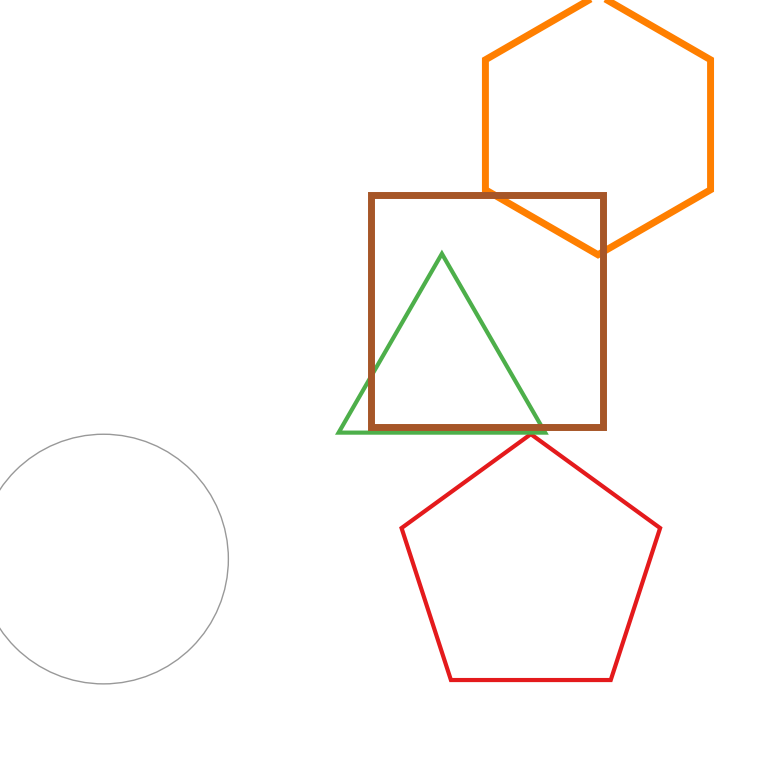[{"shape": "pentagon", "thickness": 1.5, "radius": 0.88, "center": [0.689, 0.26]}, {"shape": "triangle", "thickness": 1.5, "radius": 0.77, "center": [0.574, 0.516]}, {"shape": "hexagon", "thickness": 2.5, "radius": 0.84, "center": [0.777, 0.838]}, {"shape": "square", "thickness": 2.5, "radius": 0.75, "center": [0.632, 0.597]}, {"shape": "circle", "thickness": 0.5, "radius": 0.81, "center": [0.134, 0.274]}]